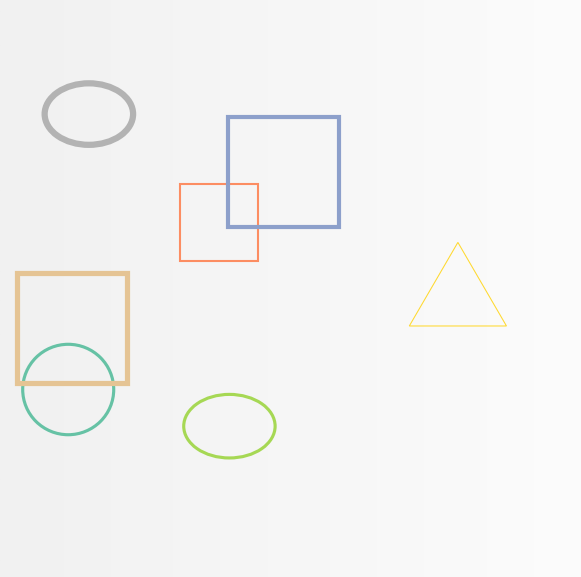[{"shape": "circle", "thickness": 1.5, "radius": 0.39, "center": [0.117, 0.325]}, {"shape": "square", "thickness": 1, "radius": 0.33, "center": [0.377, 0.614]}, {"shape": "square", "thickness": 2, "radius": 0.48, "center": [0.487, 0.702]}, {"shape": "oval", "thickness": 1.5, "radius": 0.39, "center": [0.395, 0.261]}, {"shape": "triangle", "thickness": 0.5, "radius": 0.48, "center": [0.788, 0.483]}, {"shape": "square", "thickness": 2.5, "radius": 0.47, "center": [0.124, 0.431]}, {"shape": "oval", "thickness": 3, "radius": 0.38, "center": [0.153, 0.802]}]